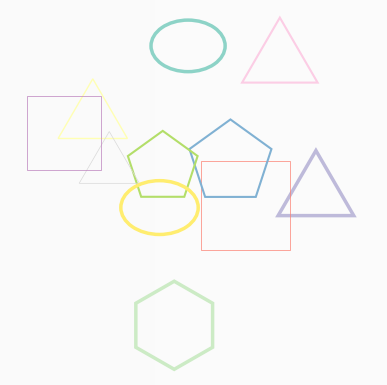[{"shape": "oval", "thickness": 2.5, "radius": 0.48, "center": [0.485, 0.881]}, {"shape": "triangle", "thickness": 1, "radius": 0.52, "center": [0.239, 0.692]}, {"shape": "triangle", "thickness": 2.5, "radius": 0.56, "center": [0.815, 0.496]}, {"shape": "square", "thickness": 0.5, "radius": 0.57, "center": [0.633, 0.467]}, {"shape": "pentagon", "thickness": 1.5, "radius": 0.56, "center": [0.595, 0.579]}, {"shape": "pentagon", "thickness": 1.5, "radius": 0.47, "center": [0.42, 0.565]}, {"shape": "triangle", "thickness": 1.5, "radius": 0.56, "center": [0.722, 0.842]}, {"shape": "triangle", "thickness": 0.5, "radius": 0.45, "center": [0.282, 0.569]}, {"shape": "square", "thickness": 0.5, "radius": 0.48, "center": [0.165, 0.655]}, {"shape": "hexagon", "thickness": 2.5, "radius": 0.57, "center": [0.45, 0.155]}, {"shape": "oval", "thickness": 2.5, "radius": 0.5, "center": [0.412, 0.461]}]